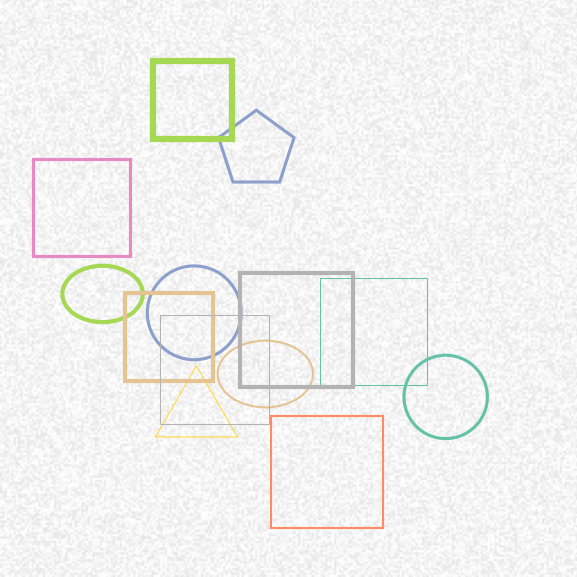[{"shape": "circle", "thickness": 1.5, "radius": 0.36, "center": [0.772, 0.312]}, {"shape": "square", "thickness": 0.5, "radius": 0.46, "center": [0.646, 0.426]}, {"shape": "square", "thickness": 1, "radius": 0.49, "center": [0.567, 0.182]}, {"shape": "circle", "thickness": 1.5, "radius": 0.41, "center": [0.336, 0.457]}, {"shape": "pentagon", "thickness": 1.5, "radius": 0.34, "center": [0.444, 0.74]}, {"shape": "square", "thickness": 1.5, "radius": 0.42, "center": [0.141, 0.64]}, {"shape": "oval", "thickness": 2, "radius": 0.35, "center": [0.178, 0.49]}, {"shape": "square", "thickness": 3, "radius": 0.34, "center": [0.333, 0.827]}, {"shape": "triangle", "thickness": 0.5, "radius": 0.41, "center": [0.34, 0.283]}, {"shape": "oval", "thickness": 1, "radius": 0.41, "center": [0.459, 0.352]}, {"shape": "square", "thickness": 2, "radius": 0.38, "center": [0.293, 0.415]}, {"shape": "square", "thickness": 2, "radius": 0.49, "center": [0.514, 0.427]}, {"shape": "square", "thickness": 0.5, "radius": 0.47, "center": [0.372, 0.359]}]